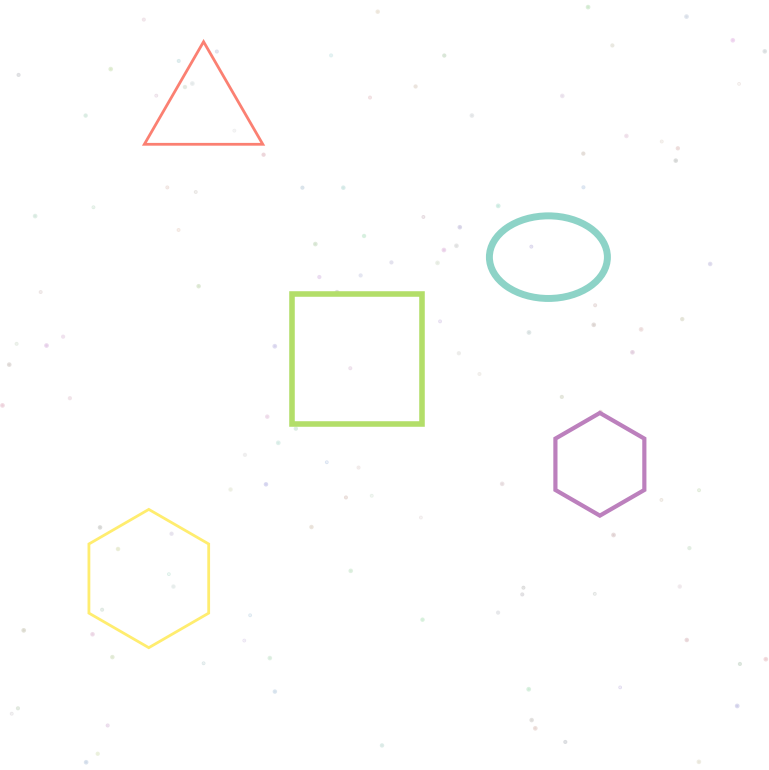[{"shape": "oval", "thickness": 2.5, "radius": 0.38, "center": [0.712, 0.666]}, {"shape": "triangle", "thickness": 1, "radius": 0.44, "center": [0.264, 0.857]}, {"shape": "square", "thickness": 2, "radius": 0.42, "center": [0.464, 0.533]}, {"shape": "hexagon", "thickness": 1.5, "radius": 0.33, "center": [0.779, 0.397]}, {"shape": "hexagon", "thickness": 1, "radius": 0.45, "center": [0.193, 0.249]}]